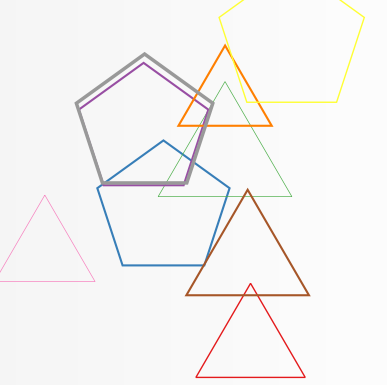[{"shape": "triangle", "thickness": 1, "radius": 0.81, "center": [0.647, 0.101]}, {"shape": "pentagon", "thickness": 1.5, "radius": 0.9, "center": [0.422, 0.456]}, {"shape": "triangle", "thickness": 0.5, "radius": 1.0, "center": [0.581, 0.589]}, {"shape": "pentagon", "thickness": 1.5, "radius": 0.88, "center": [0.371, 0.661]}, {"shape": "triangle", "thickness": 1.5, "radius": 0.69, "center": [0.581, 0.743]}, {"shape": "pentagon", "thickness": 1, "radius": 0.99, "center": [0.753, 0.894]}, {"shape": "triangle", "thickness": 1.5, "radius": 0.91, "center": [0.639, 0.324]}, {"shape": "triangle", "thickness": 0.5, "radius": 0.75, "center": [0.116, 0.343]}, {"shape": "pentagon", "thickness": 2.5, "radius": 0.93, "center": [0.373, 0.675]}]